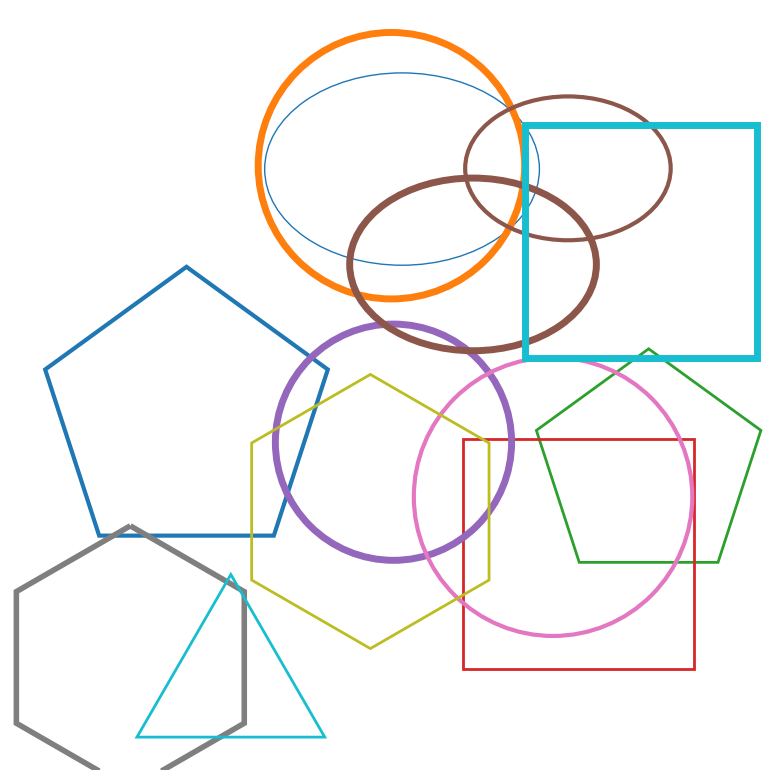[{"shape": "oval", "thickness": 0.5, "radius": 0.89, "center": [0.522, 0.78]}, {"shape": "pentagon", "thickness": 1.5, "radius": 0.96, "center": [0.242, 0.46]}, {"shape": "circle", "thickness": 2.5, "radius": 0.87, "center": [0.508, 0.785]}, {"shape": "pentagon", "thickness": 1, "radius": 0.77, "center": [0.842, 0.394]}, {"shape": "square", "thickness": 1, "radius": 0.75, "center": [0.751, 0.28]}, {"shape": "circle", "thickness": 2.5, "radius": 0.77, "center": [0.511, 0.426]}, {"shape": "oval", "thickness": 2.5, "radius": 0.8, "center": [0.614, 0.657]}, {"shape": "oval", "thickness": 1.5, "radius": 0.67, "center": [0.738, 0.781]}, {"shape": "circle", "thickness": 1.5, "radius": 0.9, "center": [0.718, 0.355]}, {"shape": "hexagon", "thickness": 2, "radius": 0.85, "center": [0.169, 0.146]}, {"shape": "hexagon", "thickness": 1, "radius": 0.89, "center": [0.481, 0.336]}, {"shape": "square", "thickness": 2.5, "radius": 0.75, "center": [0.832, 0.686]}, {"shape": "triangle", "thickness": 1, "radius": 0.7, "center": [0.3, 0.113]}]